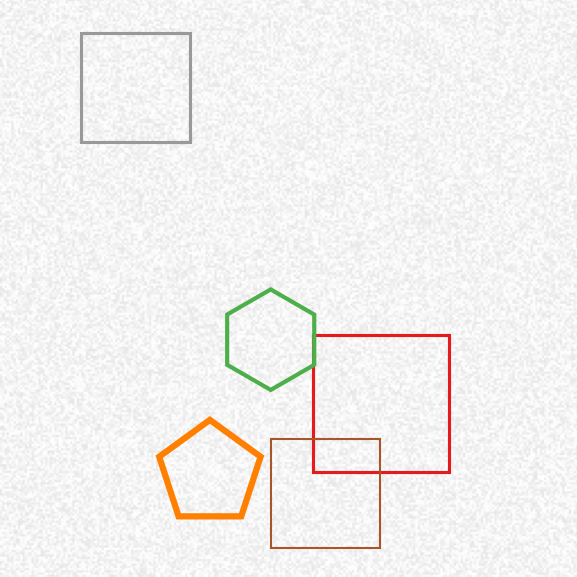[{"shape": "square", "thickness": 1.5, "radius": 0.59, "center": [0.66, 0.3]}, {"shape": "hexagon", "thickness": 2, "radius": 0.44, "center": [0.469, 0.411]}, {"shape": "pentagon", "thickness": 3, "radius": 0.46, "center": [0.363, 0.18]}, {"shape": "square", "thickness": 1, "radius": 0.47, "center": [0.563, 0.145]}, {"shape": "square", "thickness": 1.5, "radius": 0.47, "center": [0.235, 0.848]}]